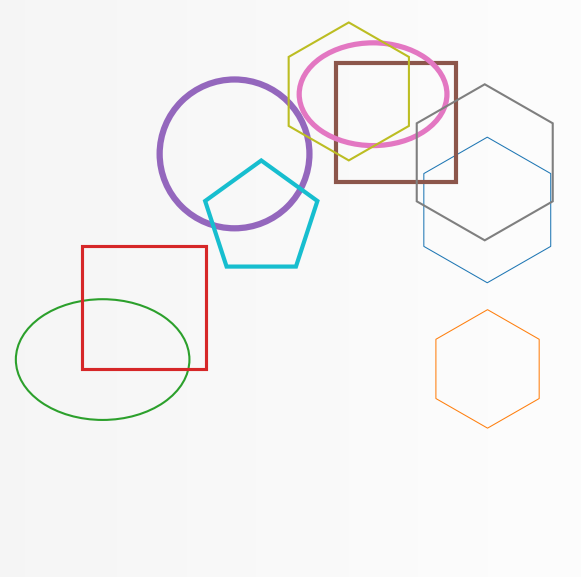[{"shape": "hexagon", "thickness": 0.5, "radius": 0.63, "center": [0.838, 0.636]}, {"shape": "hexagon", "thickness": 0.5, "radius": 0.51, "center": [0.839, 0.36]}, {"shape": "oval", "thickness": 1, "radius": 0.75, "center": [0.177, 0.376]}, {"shape": "square", "thickness": 1.5, "radius": 0.53, "center": [0.248, 0.467]}, {"shape": "circle", "thickness": 3, "radius": 0.64, "center": [0.404, 0.733]}, {"shape": "square", "thickness": 2, "radius": 0.52, "center": [0.681, 0.787]}, {"shape": "oval", "thickness": 2.5, "radius": 0.64, "center": [0.642, 0.836]}, {"shape": "hexagon", "thickness": 1, "radius": 0.68, "center": [0.834, 0.718]}, {"shape": "hexagon", "thickness": 1, "radius": 0.6, "center": [0.6, 0.841]}, {"shape": "pentagon", "thickness": 2, "radius": 0.51, "center": [0.449, 0.62]}]